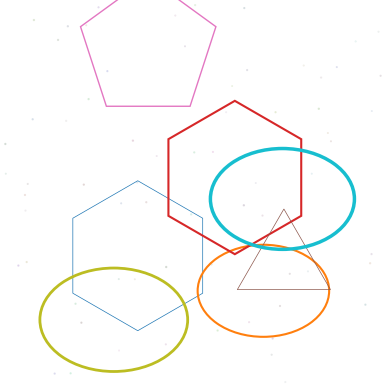[{"shape": "hexagon", "thickness": 0.5, "radius": 0.97, "center": [0.358, 0.336]}, {"shape": "oval", "thickness": 1.5, "radius": 0.85, "center": [0.684, 0.245]}, {"shape": "hexagon", "thickness": 1.5, "radius": 1.0, "center": [0.61, 0.539]}, {"shape": "triangle", "thickness": 0.5, "radius": 0.7, "center": [0.737, 0.318]}, {"shape": "pentagon", "thickness": 1, "radius": 0.92, "center": [0.385, 0.874]}, {"shape": "oval", "thickness": 2, "radius": 0.96, "center": [0.296, 0.169]}, {"shape": "oval", "thickness": 2.5, "radius": 0.94, "center": [0.734, 0.483]}]